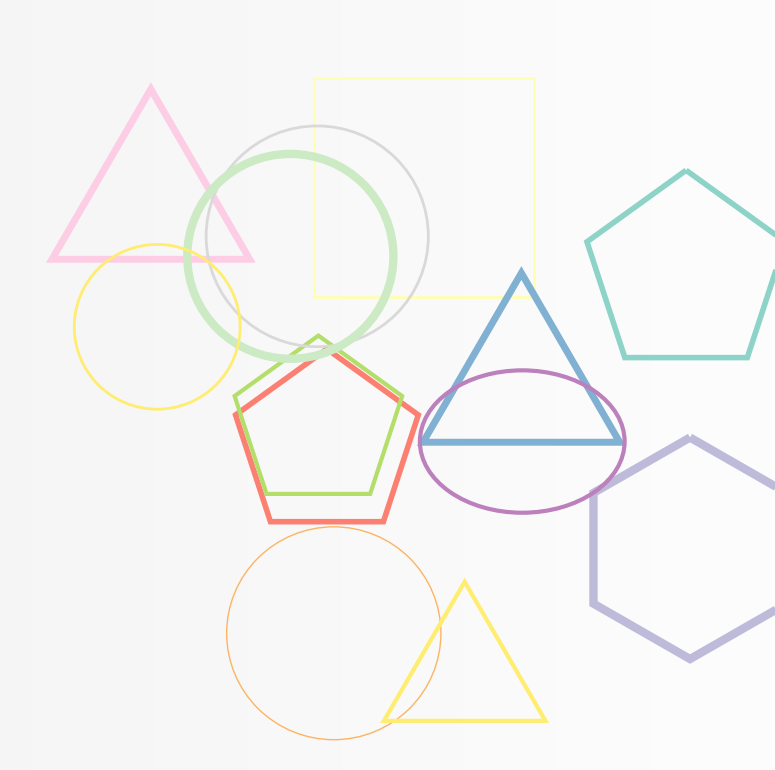[{"shape": "pentagon", "thickness": 2, "radius": 0.67, "center": [0.885, 0.644]}, {"shape": "square", "thickness": 1, "radius": 0.71, "center": [0.547, 0.757]}, {"shape": "hexagon", "thickness": 3, "radius": 0.72, "center": [0.89, 0.288]}, {"shape": "pentagon", "thickness": 2, "radius": 0.62, "center": [0.422, 0.423]}, {"shape": "triangle", "thickness": 2.5, "radius": 0.73, "center": [0.673, 0.499]}, {"shape": "circle", "thickness": 0.5, "radius": 0.69, "center": [0.431, 0.178]}, {"shape": "pentagon", "thickness": 1.5, "radius": 0.57, "center": [0.411, 0.451]}, {"shape": "triangle", "thickness": 2.5, "radius": 0.74, "center": [0.195, 0.737]}, {"shape": "circle", "thickness": 1, "radius": 0.72, "center": [0.409, 0.693]}, {"shape": "oval", "thickness": 1.5, "radius": 0.66, "center": [0.674, 0.427]}, {"shape": "circle", "thickness": 3, "radius": 0.67, "center": [0.375, 0.667]}, {"shape": "circle", "thickness": 1, "radius": 0.54, "center": [0.203, 0.576]}, {"shape": "triangle", "thickness": 1.5, "radius": 0.6, "center": [0.6, 0.124]}]